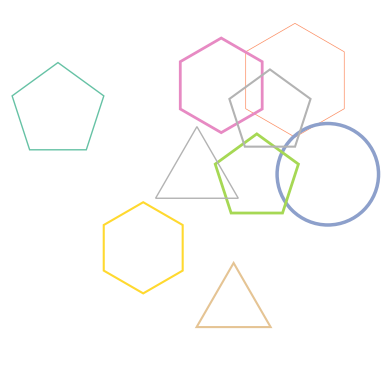[{"shape": "pentagon", "thickness": 1, "radius": 0.63, "center": [0.151, 0.712]}, {"shape": "hexagon", "thickness": 0.5, "radius": 0.74, "center": [0.766, 0.792]}, {"shape": "circle", "thickness": 2.5, "radius": 0.66, "center": [0.851, 0.547]}, {"shape": "hexagon", "thickness": 2, "radius": 0.61, "center": [0.575, 0.778]}, {"shape": "pentagon", "thickness": 2, "radius": 0.57, "center": [0.667, 0.539]}, {"shape": "hexagon", "thickness": 1.5, "radius": 0.59, "center": [0.372, 0.356]}, {"shape": "triangle", "thickness": 1.5, "radius": 0.56, "center": [0.607, 0.206]}, {"shape": "triangle", "thickness": 1, "radius": 0.62, "center": [0.512, 0.547]}, {"shape": "pentagon", "thickness": 1.5, "radius": 0.55, "center": [0.701, 0.709]}]